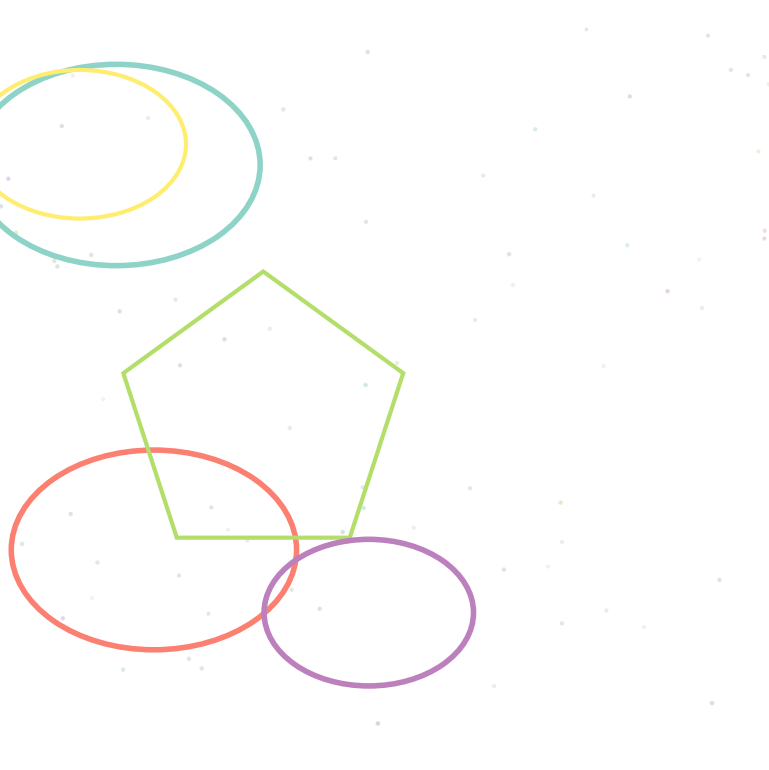[{"shape": "oval", "thickness": 2, "radius": 0.93, "center": [0.151, 0.786]}, {"shape": "oval", "thickness": 2, "radius": 0.93, "center": [0.2, 0.286]}, {"shape": "pentagon", "thickness": 1.5, "radius": 0.96, "center": [0.342, 0.456]}, {"shape": "oval", "thickness": 2, "radius": 0.68, "center": [0.479, 0.204]}, {"shape": "oval", "thickness": 1.5, "radius": 0.69, "center": [0.104, 0.813]}]